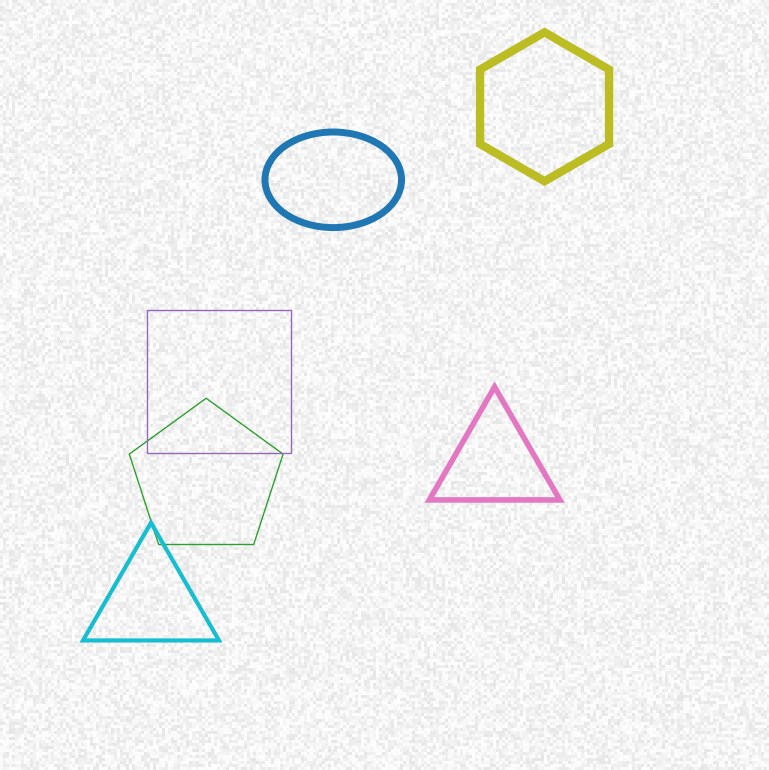[{"shape": "oval", "thickness": 2.5, "radius": 0.44, "center": [0.433, 0.766]}, {"shape": "pentagon", "thickness": 0.5, "radius": 0.52, "center": [0.268, 0.378]}, {"shape": "square", "thickness": 0.5, "radius": 0.47, "center": [0.284, 0.505]}, {"shape": "triangle", "thickness": 2, "radius": 0.49, "center": [0.642, 0.4]}, {"shape": "hexagon", "thickness": 3, "radius": 0.48, "center": [0.707, 0.861]}, {"shape": "triangle", "thickness": 1.5, "radius": 0.51, "center": [0.196, 0.219]}]